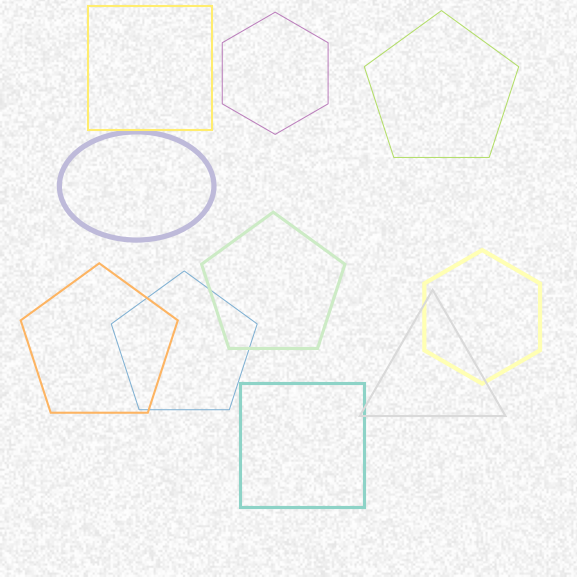[{"shape": "square", "thickness": 1.5, "radius": 0.54, "center": [0.522, 0.229]}, {"shape": "hexagon", "thickness": 2, "radius": 0.58, "center": [0.835, 0.45]}, {"shape": "oval", "thickness": 2.5, "radius": 0.67, "center": [0.237, 0.677]}, {"shape": "pentagon", "thickness": 0.5, "radius": 0.66, "center": [0.319, 0.397]}, {"shape": "pentagon", "thickness": 1, "radius": 0.72, "center": [0.172, 0.4]}, {"shape": "pentagon", "thickness": 0.5, "radius": 0.7, "center": [0.764, 0.84]}, {"shape": "triangle", "thickness": 1, "radius": 0.73, "center": [0.749, 0.352]}, {"shape": "hexagon", "thickness": 0.5, "radius": 0.53, "center": [0.477, 0.872]}, {"shape": "pentagon", "thickness": 1.5, "radius": 0.65, "center": [0.473, 0.501]}, {"shape": "square", "thickness": 1, "radius": 0.54, "center": [0.26, 0.881]}]